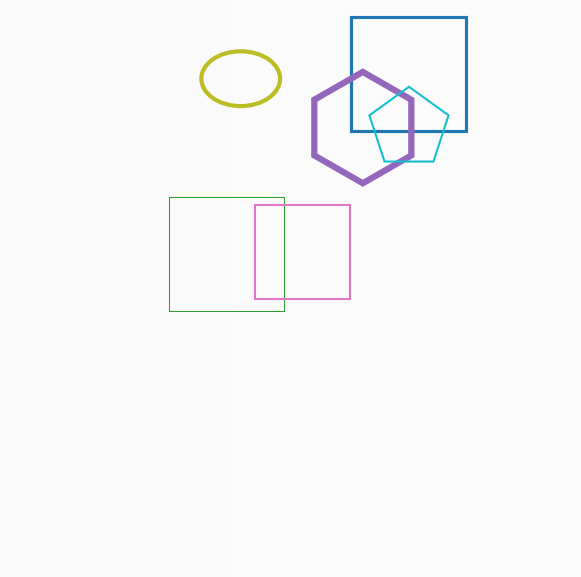[{"shape": "square", "thickness": 1.5, "radius": 0.49, "center": [0.703, 0.871]}, {"shape": "square", "thickness": 0.5, "radius": 0.49, "center": [0.39, 0.559]}, {"shape": "hexagon", "thickness": 3, "radius": 0.48, "center": [0.624, 0.778]}, {"shape": "square", "thickness": 1, "radius": 0.41, "center": [0.52, 0.562]}, {"shape": "oval", "thickness": 2, "radius": 0.34, "center": [0.414, 0.863]}, {"shape": "pentagon", "thickness": 1, "radius": 0.36, "center": [0.704, 0.777]}]